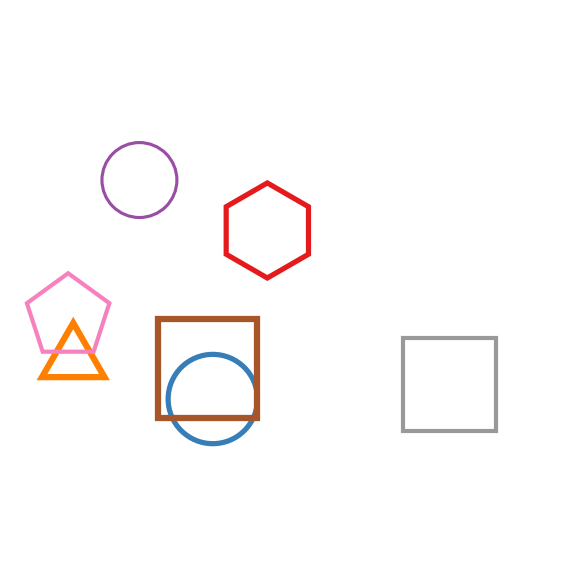[{"shape": "hexagon", "thickness": 2.5, "radius": 0.41, "center": [0.463, 0.6]}, {"shape": "circle", "thickness": 2.5, "radius": 0.39, "center": [0.368, 0.308]}, {"shape": "circle", "thickness": 1.5, "radius": 0.32, "center": [0.241, 0.687]}, {"shape": "triangle", "thickness": 3, "radius": 0.31, "center": [0.127, 0.377]}, {"shape": "square", "thickness": 3, "radius": 0.43, "center": [0.359, 0.36]}, {"shape": "pentagon", "thickness": 2, "radius": 0.38, "center": [0.118, 0.451]}, {"shape": "square", "thickness": 2, "radius": 0.4, "center": [0.779, 0.333]}]